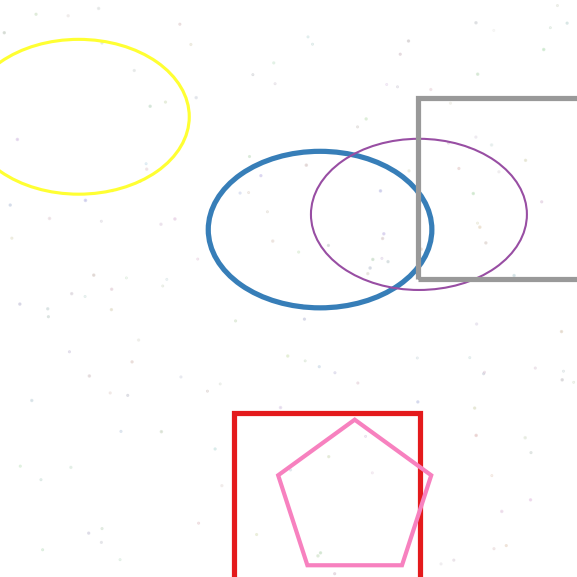[{"shape": "square", "thickness": 2.5, "radius": 0.81, "center": [0.566, 0.122]}, {"shape": "oval", "thickness": 2.5, "radius": 0.97, "center": [0.554, 0.602]}, {"shape": "oval", "thickness": 1, "radius": 0.93, "center": [0.725, 0.628]}, {"shape": "oval", "thickness": 1.5, "radius": 0.96, "center": [0.136, 0.797]}, {"shape": "pentagon", "thickness": 2, "radius": 0.7, "center": [0.614, 0.133]}, {"shape": "square", "thickness": 2.5, "radius": 0.78, "center": [0.88, 0.672]}]